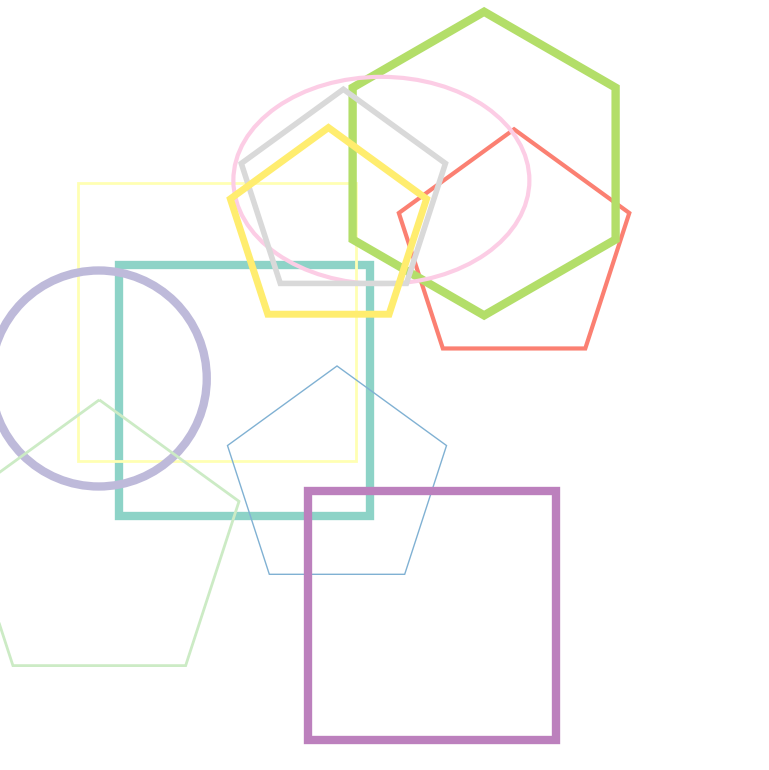[{"shape": "square", "thickness": 3, "radius": 0.81, "center": [0.318, 0.493]}, {"shape": "square", "thickness": 1, "radius": 0.9, "center": [0.282, 0.582]}, {"shape": "circle", "thickness": 3, "radius": 0.7, "center": [0.128, 0.508]}, {"shape": "pentagon", "thickness": 1.5, "radius": 0.79, "center": [0.668, 0.675]}, {"shape": "pentagon", "thickness": 0.5, "radius": 0.75, "center": [0.438, 0.375]}, {"shape": "hexagon", "thickness": 3, "radius": 0.99, "center": [0.629, 0.788]}, {"shape": "oval", "thickness": 1.5, "radius": 0.96, "center": [0.495, 0.766]}, {"shape": "pentagon", "thickness": 2, "radius": 0.7, "center": [0.446, 0.745]}, {"shape": "square", "thickness": 3, "radius": 0.81, "center": [0.561, 0.201]}, {"shape": "pentagon", "thickness": 1, "radius": 0.95, "center": [0.129, 0.29]}, {"shape": "pentagon", "thickness": 2.5, "radius": 0.67, "center": [0.427, 0.7]}]